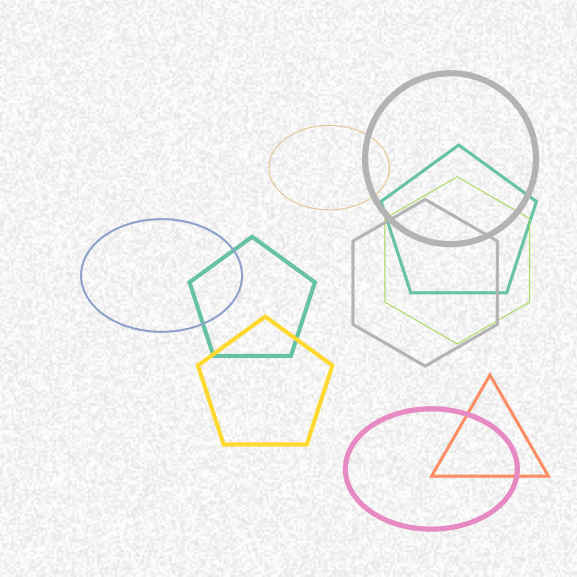[{"shape": "pentagon", "thickness": 1.5, "radius": 0.71, "center": [0.794, 0.607]}, {"shape": "pentagon", "thickness": 2, "radius": 0.57, "center": [0.437, 0.475]}, {"shape": "triangle", "thickness": 1.5, "radius": 0.58, "center": [0.848, 0.233]}, {"shape": "oval", "thickness": 1, "radius": 0.7, "center": [0.28, 0.522]}, {"shape": "oval", "thickness": 2.5, "radius": 0.74, "center": [0.747, 0.187]}, {"shape": "hexagon", "thickness": 0.5, "radius": 0.72, "center": [0.792, 0.548]}, {"shape": "pentagon", "thickness": 2, "radius": 0.61, "center": [0.459, 0.328]}, {"shape": "oval", "thickness": 0.5, "radius": 0.52, "center": [0.57, 0.709]}, {"shape": "circle", "thickness": 3, "radius": 0.74, "center": [0.78, 0.724]}, {"shape": "hexagon", "thickness": 1.5, "radius": 0.72, "center": [0.736, 0.509]}]